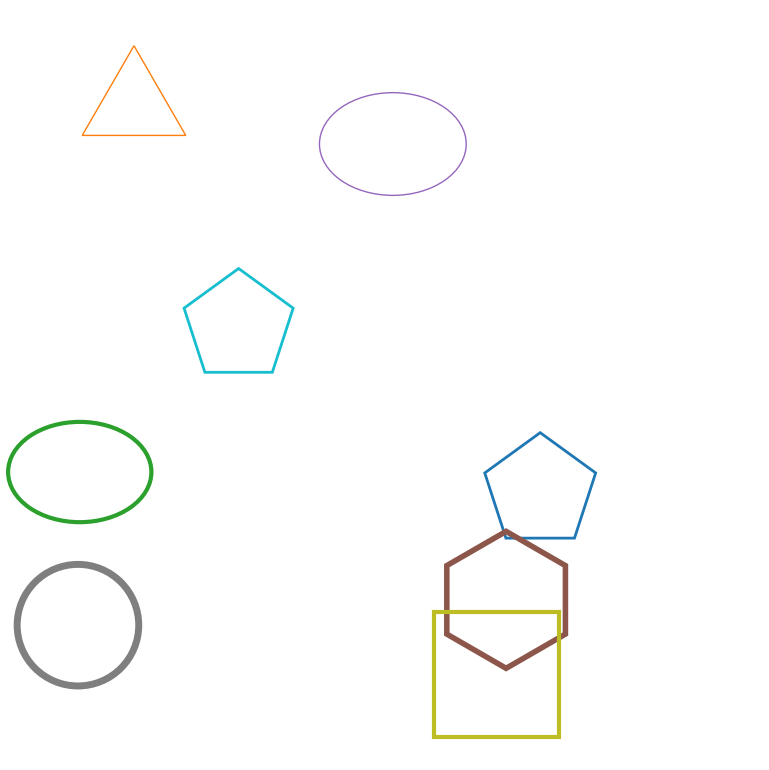[{"shape": "pentagon", "thickness": 1, "radius": 0.38, "center": [0.702, 0.362]}, {"shape": "triangle", "thickness": 0.5, "radius": 0.39, "center": [0.174, 0.863]}, {"shape": "oval", "thickness": 1.5, "radius": 0.47, "center": [0.104, 0.387]}, {"shape": "oval", "thickness": 0.5, "radius": 0.48, "center": [0.51, 0.813]}, {"shape": "hexagon", "thickness": 2, "radius": 0.44, "center": [0.657, 0.221]}, {"shape": "circle", "thickness": 2.5, "radius": 0.39, "center": [0.101, 0.188]}, {"shape": "square", "thickness": 1.5, "radius": 0.4, "center": [0.645, 0.124]}, {"shape": "pentagon", "thickness": 1, "radius": 0.37, "center": [0.31, 0.577]}]